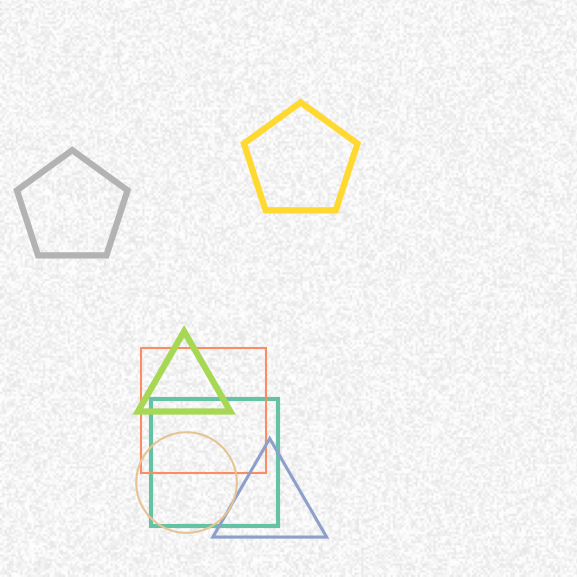[{"shape": "square", "thickness": 2, "radius": 0.55, "center": [0.371, 0.199]}, {"shape": "square", "thickness": 1, "radius": 0.54, "center": [0.352, 0.289]}, {"shape": "triangle", "thickness": 1.5, "radius": 0.57, "center": [0.467, 0.126]}, {"shape": "triangle", "thickness": 3, "radius": 0.46, "center": [0.319, 0.333]}, {"shape": "pentagon", "thickness": 3, "radius": 0.52, "center": [0.521, 0.719]}, {"shape": "circle", "thickness": 1, "radius": 0.44, "center": [0.323, 0.164]}, {"shape": "pentagon", "thickness": 3, "radius": 0.5, "center": [0.125, 0.638]}]